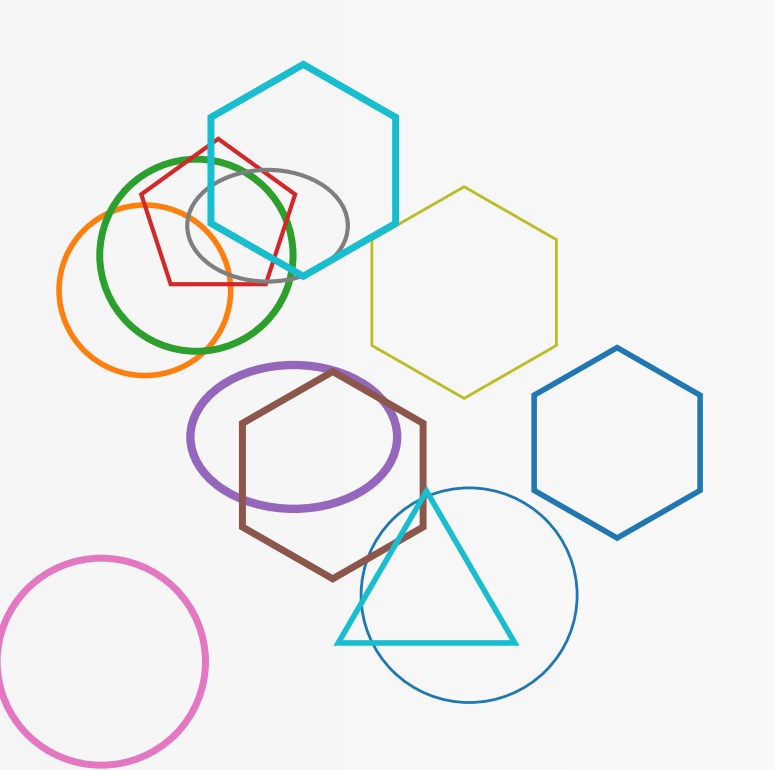[{"shape": "circle", "thickness": 1, "radius": 0.7, "center": [0.605, 0.227]}, {"shape": "hexagon", "thickness": 2, "radius": 0.62, "center": [0.796, 0.425]}, {"shape": "circle", "thickness": 2, "radius": 0.55, "center": [0.187, 0.623]}, {"shape": "circle", "thickness": 2.5, "radius": 0.62, "center": [0.253, 0.669]}, {"shape": "pentagon", "thickness": 1.5, "radius": 0.52, "center": [0.282, 0.715]}, {"shape": "oval", "thickness": 3, "radius": 0.67, "center": [0.379, 0.433]}, {"shape": "hexagon", "thickness": 2.5, "radius": 0.67, "center": [0.429, 0.383]}, {"shape": "circle", "thickness": 2.5, "radius": 0.67, "center": [0.131, 0.141]}, {"shape": "oval", "thickness": 1.5, "radius": 0.52, "center": [0.345, 0.707]}, {"shape": "hexagon", "thickness": 1, "radius": 0.69, "center": [0.599, 0.62]}, {"shape": "triangle", "thickness": 2, "radius": 0.66, "center": [0.55, 0.231]}, {"shape": "hexagon", "thickness": 2.5, "radius": 0.69, "center": [0.391, 0.779]}]